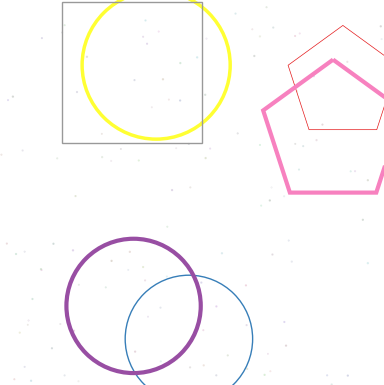[{"shape": "pentagon", "thickness": 0.5, "radius": 0.75, "center": [0.891, 0.784]}, {"shape": "circle", "thickness": 1, "radius": 0.83, "center": [0.491, 0.12]}, {"shape": "circle", "thickness": 3, "radius": 0.87, "center": [0.347, 0.205]}, {"shape": "circle", "thickness": 2.5, "radius": 0.96, "center": [0.406, 0.831]}, {"shape": "pentagon", "thickness": 3, "radius": 0.95, "center": [0.865, 0.654]}, {"shape": "square", "thickness": 1, "radius": 0.91, "center": [0.343, 0.812]}]